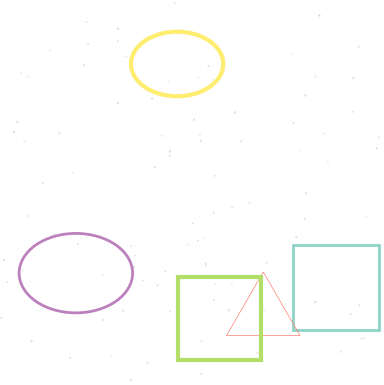[{"shape": "square", "thickness": 2, "radius": 0.55, "center": [0.873, 0.254]}, {"shape": "triangle", "thickness": 0.5, "radius": 0.55, "center": [0.684, 0.183]}, {"shape": "square", "thickness": 3, "radius": 0.54, "center": [0.569, 0.173]}, {"shape": "oval", "thickness": 2, "radius": 0.74, "center": [0.197, 0.291]}, {"shape": "oval", "thickness": 3, "radius": 0.6, "center": [0.46, 0.834]}]